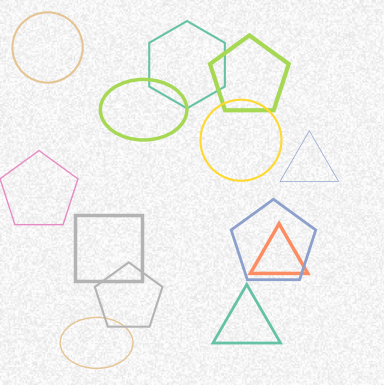[{"shape": "hexagon", "thickness": 1.5, "radius": 0.57, "center": [0.486, 0.832]}, {"shape": "triangle", "thickness": 2, "radius": 0.51, "center": [0.641, 0.16]}, {"shape": "triangle", "thickness": 2.5, "radius": 0.43, "center": [0.725, 0.333]}, {"shape": "pentagon", "thickness": 2, "radius": 0.58, "center": [0.71, 0.367]}, {"shape": "triangle", "thickness": 0.5, "radius": 0.44, "center": [0.803, 0.572]}, {"shape": "pentagon", "thickness": 1, "radius": 0.53, "center": [0.101, 0.503]}, {"shape": "oval", "thickness": 2.5, "radius": 0.56, "center": [0.373, 0.715]}, {"shape": "pentagon", "thickness": 3, "radius": 0.54, "center": [0.648, 0.801]}, {"shape": "circle", "thickness": 1.5, "radius": 0.53, "center": [0.626, 0.636]}, {"shape": "oval", "thickness": 1, "radius": 0.47, "center": [0.251, 0.109]}, {"shape": "circle", "thickness": 1.5, "radius": 0.46, "center": [0.124, 0.877]}, {"shape": "square", "thickness": 2.5, "radius": 0.43, "center": [0.282, 0.355]}, {"shape": "pentagon", "thickness": 1.5, "radius": 0.46, "center": [0.334, 0.226]}]